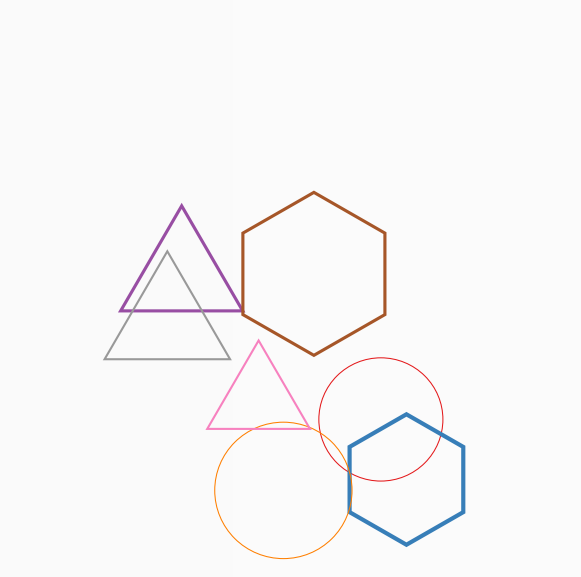[{"shape": "circle", "thickness": 0.5, "radius": 0.53, "center": [0.655, 0.273]}, {"shape": "hexagon", "thickness": 2, "radius": 0.56, "center": [0.699, 0.169]}, {"shape": "triangle", "thickness": 1.5, "radius": 0.61, "center": [0.313, 0.521]}, {"shape": "circle", "thickness": 0.5, "radius": 0.59, "center": [0.488, 0.15]}, {"shape": "hexagon", "thickness": 1.5, "radius": 0.71, "center": [0.54, 0.525]}, {"shape": "triangle", "thickness": 1, "radius": 0.51, "center": [0.445, 0.307]}, {"shape": "triangle", "thickness": 1, "radius": 0.62, "center": [0.288, 0.439]}]